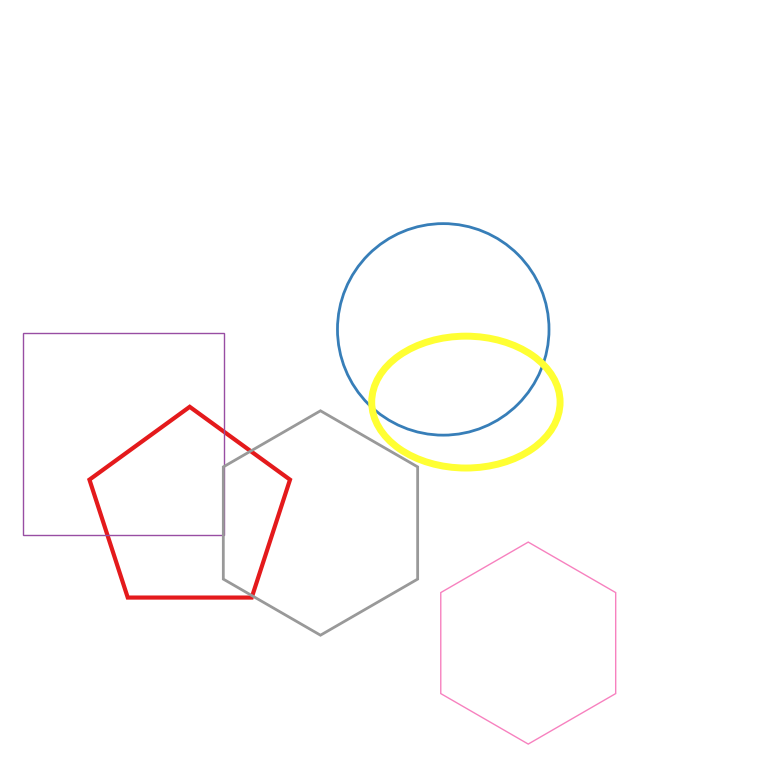[{"shape": "pentagon", "thickness": 1.5, "radius": 0.68, "center": [0.246, 0.335]}, {"shape": "circle", "thickness": 1, "radius": 0.69, "center": [0.576, 0.572]}, {"shape": "square", "thickness": 0.5, "radius": 0.65, "center": [0.16, 0.437]}, {"shape": "oval", "thickness": 2.5, "radius": 0.61, "center": [0.605, 0.478]}, {"shape": "hexagon", "thickness": 0.5, "radius": 0.66, "center": [0.686, 0.165]}, {"shape": "hexagon", "thickness": 1, "radius": 0.73, "center": [0.416, 0.321]}]